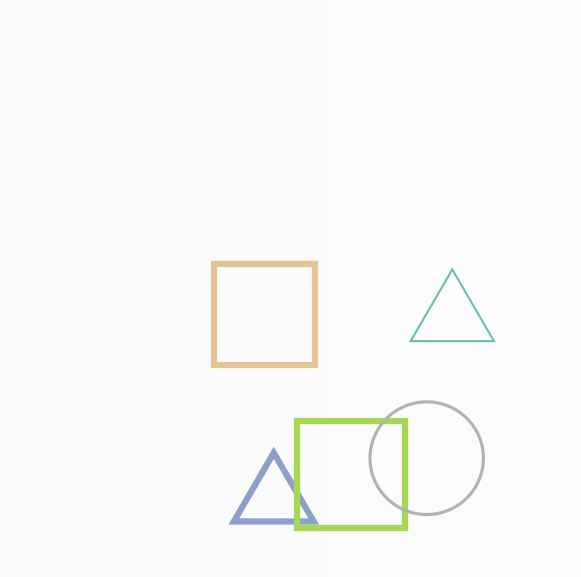[{"shape": "triangle", "thickness": 1, "radius": 0.41, "center": [0.778, 0.45]}, {"shape": "triangle", "thickness": 3, "radius": 0.4, "center": [0.471, 0.136]}, {"shape": "square", "thickness": 3, "radius": 0.47, "center": [0.604, 0.177]}, {"shape": "square", "thickness": 3, "radius": 0.44, "center": [0.455, 0.455]}, {"shape": "circle", "thickness": 1.5, "radius": 0.49, "center": [0.734, 0.206]}]